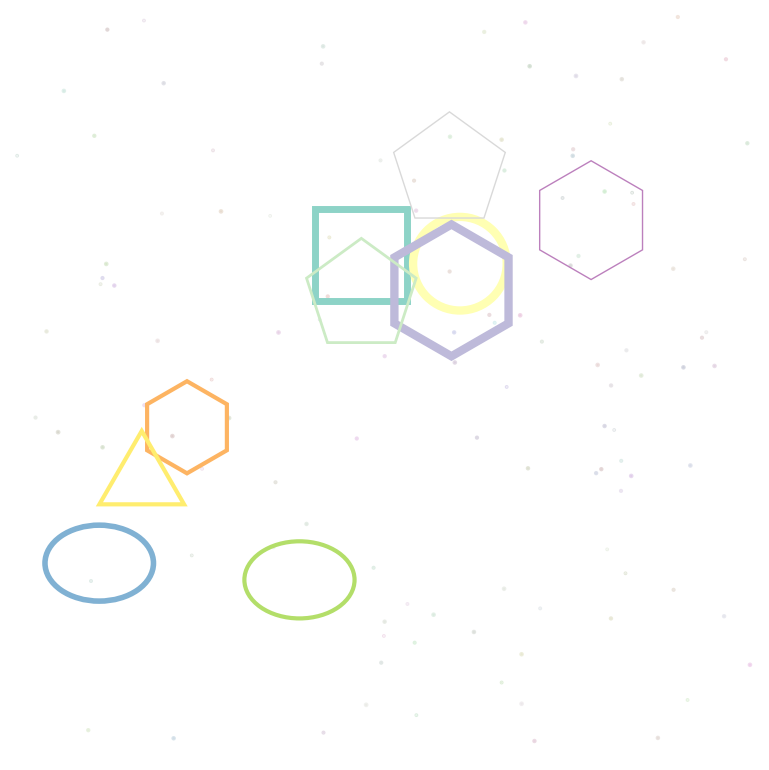[{"shape": "square", "thickness": 2.5, "radius": 0.3, "center": [0.469, 0.669]}, {"shape": "circle", "thickness": 3, "radius": 0.3, "center": [0.597, 0.658]}, {"shape": "hexagon", "thickness": 3, "radius": 0.43, "center": [0.586, 0.623]}, {"shape": "oval", "thickness": 2, "radius": 0.35, "center": [0.129, 0.269]}, {"shape": "hexagon", "thickness": 1.5, "radius": 0.3, "center": [0.243, 0.445]}, {"shape": "oval", "thickness": 1.5, "radius": 0.36, "center": [0.389, 0.247]}, {"shape": "pentagon", "thickness": 0.5, "radius": 0.38, "center": [0.584, 0.779]}, {"shape": "hexagon", "thickness": 0.5, "radius": 0.39, "center": [0.768, 0.714]}, {"shape": "pentagon", "thickness": 1, "radius": 0.37, "center": [0.469, 0.616]}, {"shape": "triangle", "thickness": 1.5, "radius": 0.32, "center": [0.184, 0.377]}]